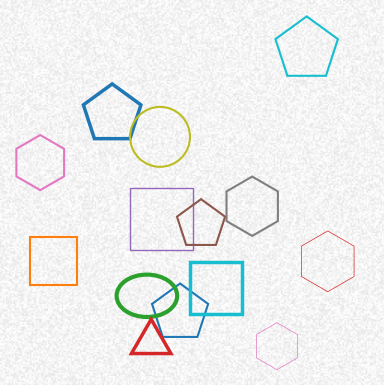[{"shape": "pentagon", "thickness": 1.5, "radius": 0.38, "center": [0.468, 0.187]}, {"shape": "pentagon", "thickness": 2.5, "radius": 0.39, "center": [0.291, 0.703]}, {"shape": "square", "thickness": 1.5, "radius": 0.31, "center": [0.139, 0.323]}, {"shape": "oval", "thickness": 3, "radius": 0.39, "center": [0.382, 0.232]}, {"shape": "triangle", "thickness": 2.5, "radius": 0.3, "center": [0.393, 0.111]}, {"shape": "hexagon", "thickness": 0.5, "radius": 0.39, "center": [0.851, 0.321]}, {"shape": "square", "thickness": 1, "radius": 0.41, "center": [0.42, 0.431]}, {"shape": "pentagon", "thickness": 1.5, "radius": 0.33, "center": [0.522, 0.417]}, {"shape": "hexagon", "thickness": 1.5, "radius": 0.36, "center": [0.105, 0.578]}, {"shape": "hexagon", "thickness": 0.5, "radius": 0.31, "center": [0.719, 0.101]}, {"shape": "hexagon", "thickness": 1.5, "radius": 0.39, "center": [0.655, 0.464]}, {"shape": "circle", "thickness": 1.5, "radius": 0.39, "center": [0.416, 0.645]}, {"shape": "pentagon", "thickness": 1.5, "radius": 0.43, "center": [0.797, 0.872]}, {"shape": "square", "thickness": 2.5, "radius": 0.33, "center": [0.561, 0.252]}]